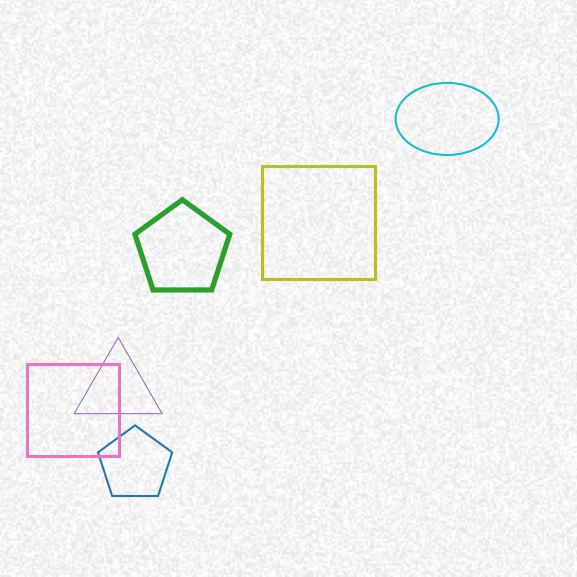[{"shape": "pentagon", "thickness": 1, "radius": 0.34, "center": [0.234, 0.195]}, {"shape": "pentagon", "thickness": 2.5, "radius": 0.43, "center": [0.316, 0.567]}, {"shape": "triangle", "thickness": 0.5, "radius": 0.44, "center": [0.205, 0.327]}, {"shape": "square", "thickness": 1.5, "radius": 0.4, "center": [0.126, 0.289]}, {"shape": "square", "thickness": 1.5, "radius": 0.49, "center": [0.551, 0.614]}, {"shape": "oval", "thickness": 1, "radius": 0.45, "center": [0.774, 0.793]}]